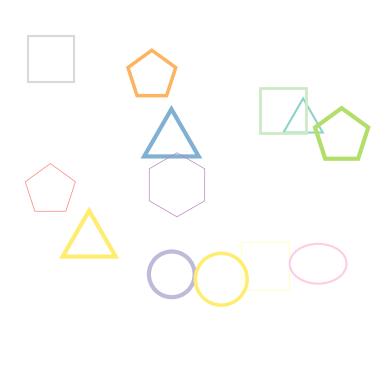[{"shape": "triangle", "thickness": 1.5, "radius": 0.29, "center": [0.787, 0.685]}, {"shape": "square", "thickness": 0.5, "radius": 0.31, "center": [0.688, 0.309]}, {"shape": "circle", "thickness": 3, "radius": 0.3, "center": [0.446, 0.287]}, {"shape": "pentagon", "thickness": 0.5, "radius": 0.34, "center": [0.131, 0.507]}, {"shape": "triangle", "thickness": 3, "radius": 0.41, "center": [0.445, 0.635]}, {"shape": "pentagon", "thickness": 2.5, "radius": 0.33, "center": [0.394, 0.804]}, {"shape": "pentagon", "thickness": 3, "radius": 0.36, "center": [0.887, 0.646]}, {"shape": "oval", "thickness": 1.5, "radius": 0.37, "center": [0.826, 0.315]}, {"shape": "square", "thickness": 1.5, "radius": 0.3, "center": [0.131, 0.846]}, {"shape": "hexagon", "thickness": 0.5, "radius": 0.42, "center": [0.46, 0.52]}, {"shape": "square", "thickness": 2, "radius": 0.29, "center": [0.735, 0.713]}, {"shape": "circle", "thickness": 2.5, "radius": 0.34, "center": [0.575, 0.275]}, {"shape": "triangle", "thickness": 3, "radius": 0.4, "center": [0.232, 0.373]}]